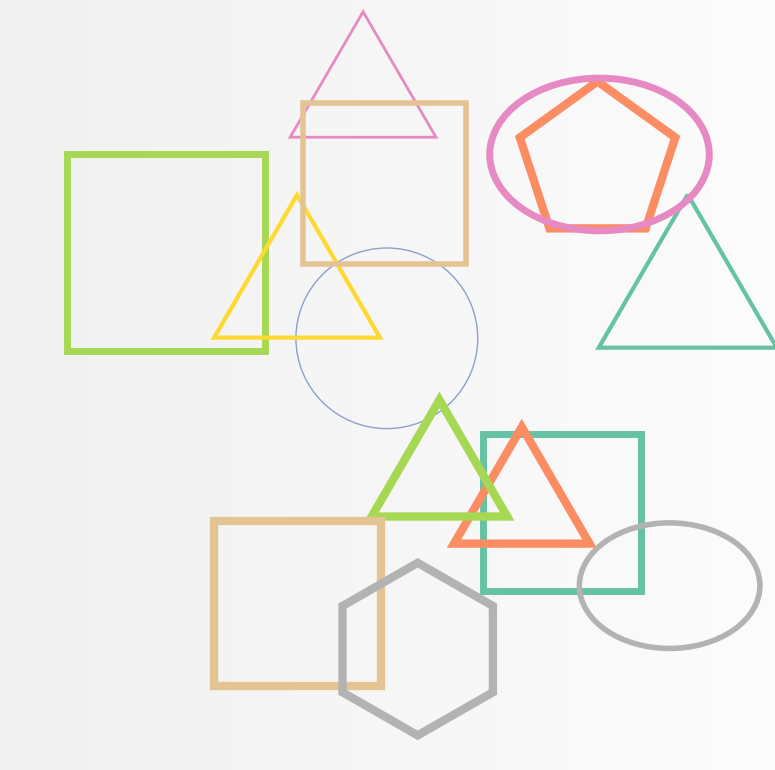[{"shape": "square", "thickness": 2.5, "radius": 0.51, "center": [0.725, 0.334]}, {"shape": "triangle", "thickness": 1.5, "radius": 0.66, "center": [0.887, 0.615]}, {"shape": "triangle", "thickness": 3, "radius": 0.5, "center": [0.673, 0.344]}, {"shape": "pentagon", "thickness": 3, "radius": 0.53, "center": [0.771, 0.789]}, {"shape": "circle", "thickness": 0.5, "radius": 0.59, "center": [0.499, 0.561]}, {"shape": "oval", "thickness": 2.5, "radius": 0.71, "center": [0.774, 0.799]}, {"shape": "triangle", "thickness": 1, "radius": 0.54, "center": [0.468, 0.876]}, {"shape": "triangle", "thickness": 3, "radius": 0.5, "center": [0.567, 0.38]}, {"shape": "square", "thickness": 2.5, "radius": 0.64, "center": [0.214, 0.672]}, {"shape": "triangle", "thickness": 1.5, "radius": 0.62, "center": [0.383, 0.623]}, {"shape": "square", "thickness": 3, "radius": 0.54, "center": [0.384, 0.216]}, {"shape": "square", "thickness": 2, "radius": 0.52, "center": [0.496, 0.762]}, {"shape": "hexagon", "thickness": 3, "radius": 0.56, "center": [0.539, 0.157]}, {"shape": "oval", "thickness": 2, "radius": 0.58, "center": [0.864, 0.239]}]